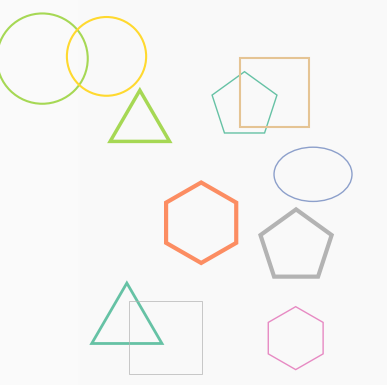[{"shape": "pentagon", "thickness": 1, "radius": 0.44, "center": [0.631, 0.726]}, {"shape": "triangle", "thickness": 2, "radius": 0.52, "center": [0.327, 0.16]}, {"shape": "hexagon", "thickness": 3, "radius": 0.52, "center": [0.519, 0.421]}, {"shape": "oval", "thickness": 1, "radius": 0.5, "center": [0.808, 0.547]}, {"shape": "hexagon", "thickness": 1, "radius": 0.41, "center": [0.763, 0.122]}, {"shape": "triangle", "thickness": 2.5, "radius": 0.44, "center": [0.361, 0.677]}, {"shape": "circle", "thickness": 1.5, "radius": 0.59, "center": [0.109, 0.848]}, {"shape": "circle", "thickness": 1.5, "radius": 0.51, "center": [0.275, 0.854]}, {"shape": "square", "thickness": 1.5, "radius": 0.45, "center": [0.709, 0.76]}, {"shape": "square", "thickness": 0.5, "radius": 0.47, "center": [0.427, 0.124]}, {"shape": "pentagon", "thickness": 3, "radius": 0.48, "center": [0.764, 0.36]}]